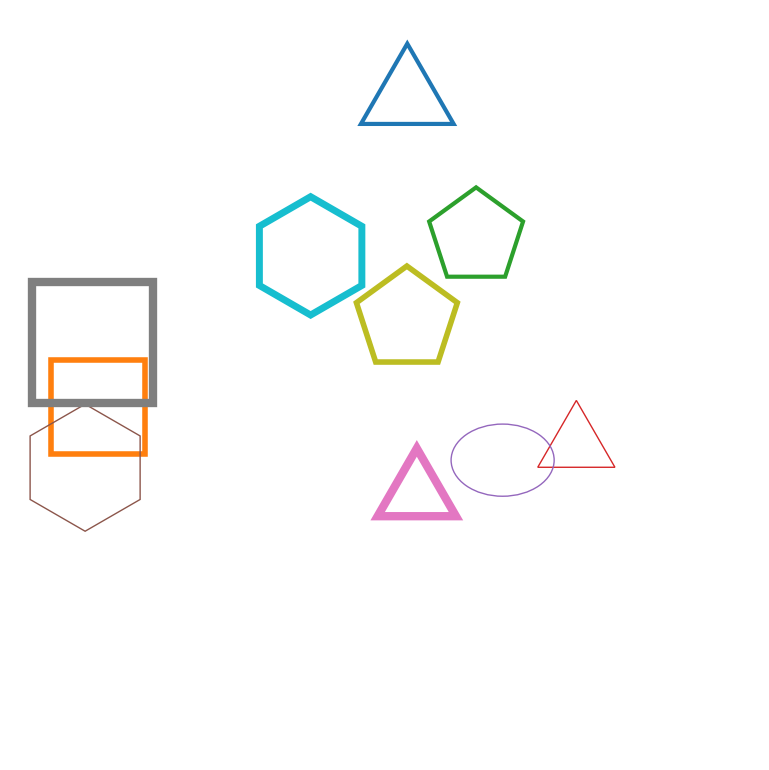[{"shape": "triangle", "thickness": 1.5, "radius": 0.35, "center": [0.529, 0.874]}, {"shape": "square", "thickness": 2, "radius": 0.3, "center": [0.128, 0.471]}, {"shape": "pentagon", "thickness": 1.5, "radius": 0.32, "center": [0.618, 0.693]}, {"shape": "triangle", "thickness": 0.5, "radius": 0.29, "center": [0.748, 0.422]}, {"shape": "oval", "thickness": 0.5, "radius": 0.33, "center": [0.653, 0.402]}, {"shape": "hexagon", "thickness": 0.5, "radius": 0.41, "center": [0.111, 0.393]}, {"shape": "triangle", "thickness": 3, "radius": 0.29, "center": [0.541, 0.359]}, {"shape": "square", "thickness": 3, "radius": 0.39, "center": [0.12, 0.555]}, {"shape": "pentagon", "thickness": 2, "radius": 0.34, "center": [0.528, 0.586]}, {"shape": "hexagon", "thickness": 2.5, "radius": 0.38, "center": [0.403, 0.668]}]